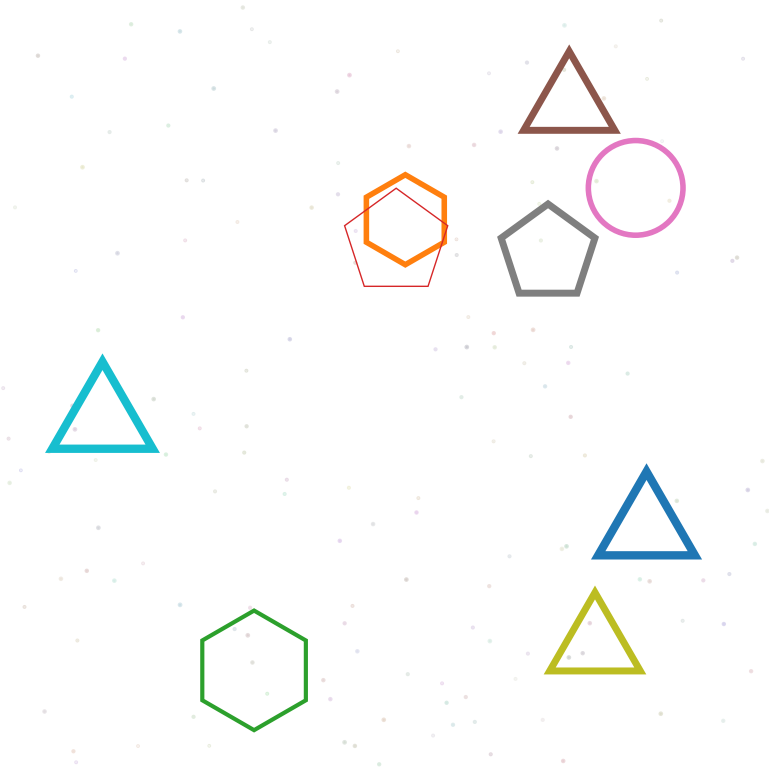[{"shape": "triangle", "thickness": 3, "radius": 0.36, "center": [0.84, 0.315]}, {"shape": "hexagon", "thickness": 2, "radius": 0.29, "center": [0.526, 0.715]}, {"shape": "hexagon", "thickness": 1.5, "radius": 0.39, "center": [0.33, 0.129]}, {"shape": "pentagon", "thickness": 0.5, "radius": 0.35, "center": [0.515, 0.685]}, {"shape": "triangle", "thickness": 2.5, "radius": 0.34, "center": [0.739, 0.865]}, {"shape": "circle", "thickness": 2, "radius": 0.31, "center": [0.826, 0.756]}, {"shape": "pentagon", "thickness": 2.5, "radius": 0.32, "center": [0.712, 0.671]}, {"shape": "triangle", "thickness": 2.5, "radius": 0.34, "center": [0.773, 0.163]}, {"shape": "triangle", "thickness": 3, "radius": 0.38, "center": [0.133, 0.455]}]